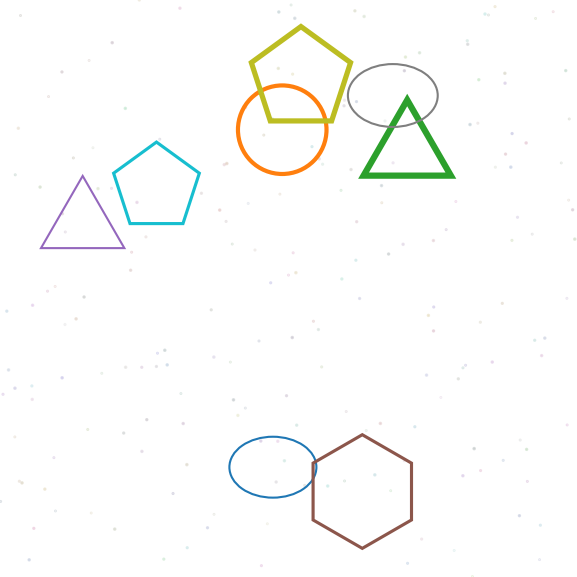[{"shape": "oval", "thickness": 1, "radius": 0.38, "center": [0.473, 0.19]}, {"shape": "circle", "thickness": 2, "radius": 0.38, "center": [0.489, 0.775]}, {"shape": "triangle", "thickness": 3, "radius": 0.44, "center": [0.705, 0.739]}, {"shape": "triangle", "thickness": 1, "radius": 0.42, "center": [0.143, 0.611]}, {"shape": "hexagon", "thickness": 1.5, "radius": 0.49, "center": [0.627, 0.148]}, {"shape": "oval", "thickness": 1, "radius": 0.39, "center": [0.68, 0.834]}, {"shape": "pentagon", "thickness": 2.5, "radius": 0.45, "center": [0.521, 0.863]}, {"shape": "pentagon", "thickness": 1.5, "radius": 0.39, "center": [0.271, 0.675]}]